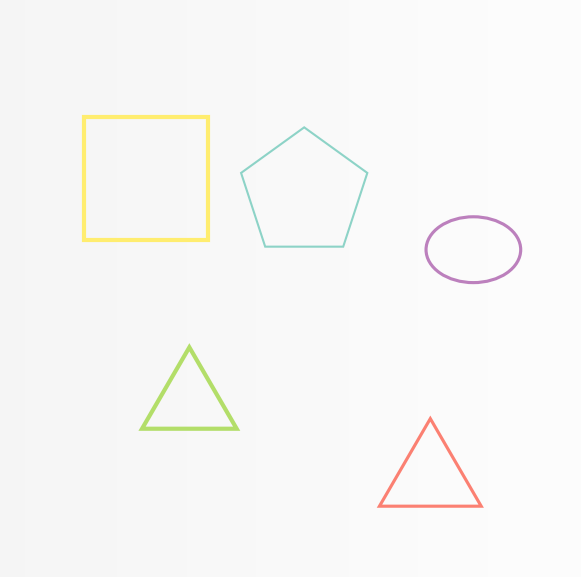[{"shape": "pentagon", "thickness": 1, "radius": 0.57, "center": [0.523, 0.664]}, {"shape": "triangle", "thickness": 1.5, "radius": 0.51, "center": [0.74, 0.173]}, {"shape": "triangle", "thickness": 2, "radius": 0.47, "center": [0.326, 0.304]}, {"shape": "oval", "thickness": 1.5, "radius": 0.41, "center": [0.814, 0.567]}, {"shape": "square", "thickness": 2, "radius": 0.53, "center": [0.251, 0.69]}]